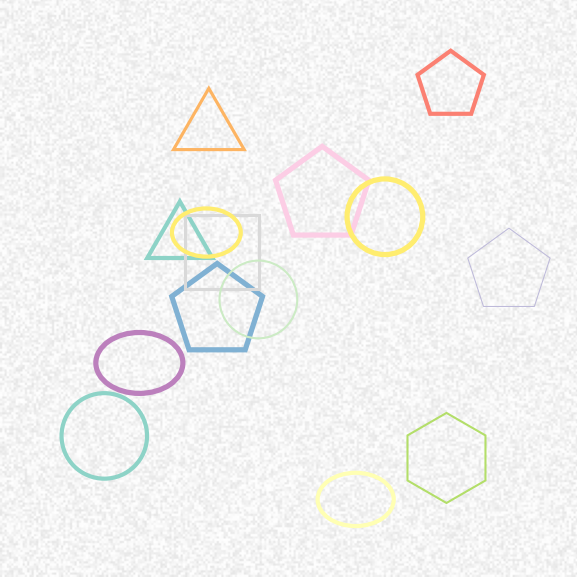[{"shape": "circle", "thickness": 2, "radius": 0.37, "center": [0.181, 0.244]}, {"shape": "triangle", "thickness": 2, "radius": 0.33, "center": [0.311, 0.585]}, {"shape": "oval", "thickness": 2, "radius": 0.33, "center": [0.616, 0.134]}, {"shape": "pentagon", "thickness": 0.5, "radius": 0.37, "center": [0.881, 0.529]}, {"shape": "pentagon", "thickness": 2, "radius": 0.3, "center": [0.78, 0.851]}, {"shape": "pentagon", "thickness": 2.5, "radius": 0.41, "center": [0.376, 0.46]}, {"shape": "triangle", "thickness": 1.5, "radius": 0.35, "center": [0.362, 0.775]}, {"shape": "hexagon", "thickness": 1, "radius": 0.39, "center": [0.773, 0.206]}, {"shape": "pentagon", "thickness": 2.5, "radius": 0.42, "center": [0.558, 0.661]}, {"shape": "square", "thickness": 1.5, "radius": 0.32, "center": [0.384, 0.563]}, {"shape": "oval", "thickness": 2.5, "radius": 0.38, "center": [0.241, 0.371]}, {"shape": "circle", "thickness": 1, "radius": 0.34, "center": [0.447, 0.481]}, {"shape": "oval", "thickness": 2, "radius": 0.3, "center": [0.357, 0.596]}, {"shape": "circle", "thickness": 2.5, "radius": 0.33, "center": [0.667, 0.624]}]